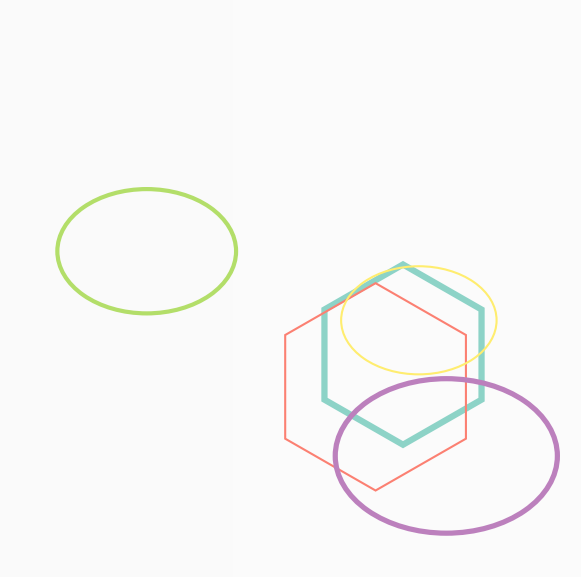[{"shape": "hexagon", "thickness": 3, "radius": 0.78, "center": [0.693, 0.385]}, {"shape": "hexagon", "thickness": 1, "radius": 0.9, "center": [0.646, 0.329]}, {"shape": "oval", "thickness": 2, "radius": 0.77, "center": [0.252, 0.564]}, {"shape": "oval", "thickness": 2.5, "radius": 0.96, "center": [0.768, 0.21]}, {"shape": "oval", "thickness": 1, "radius": 0.67, "center": [0.721, 0.445]}]